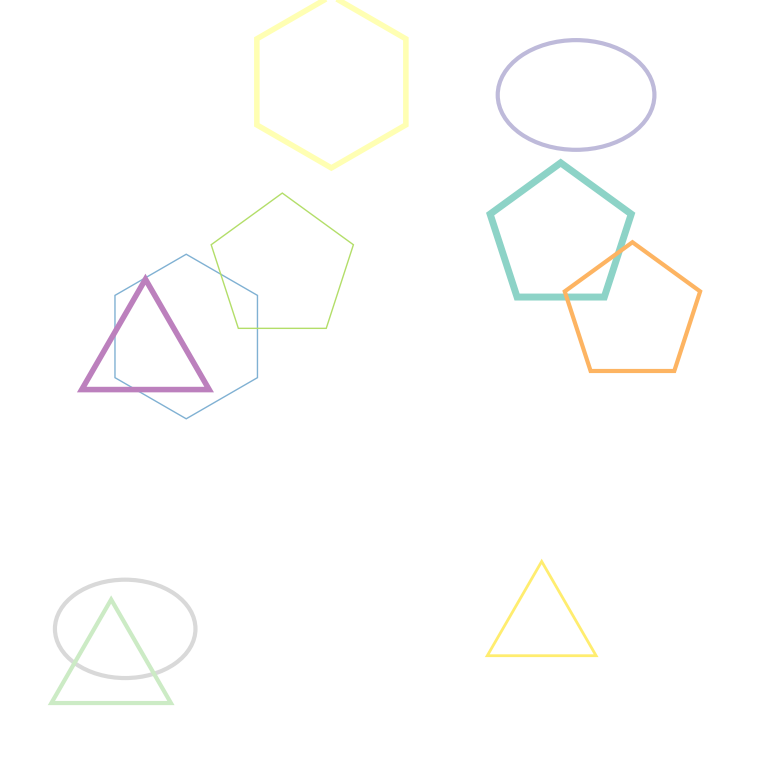[{"shape": "pentagon", "thickness": 2.5, "radius": 0.48, "center": [0.728, 0.692]}, {"shape": "hexagon", "thickness": 2, "radius": 0.56, "center": [0.43, 0.894]}, {"shape": "oval", "thickness": 1.5, "radius": 0.51, "center": [0.748, 0.877]}, {"shape": "hexagon", "thickness": 0.5, "radius": 0.53, "center": [0.242, 0.563]}, {"shape": "pentagon", "thickness": 1.5, "radius": 0.46, "center": [0.821, 0.593]}, {"shape": "pentagon", "thickness": 0.5, "radius": 0.49, "center": [0.367, 0.652]}, {"shape": "oval", "thickness": 1.5, "radius": 0.46, "center": [0.163, 0.183]}, {"shape": "triangle", "thickness": 2, "radius": 0.48, "center": [0.189, 0.542]}, {"shape": "triangle", "thickness": 1.5, "radius": 0.45, "center": [0.144, 0.132]}, {"shape": "triangle", "thickness": 1, "radius": 0.41, "center": [0.703, 0.189]}]